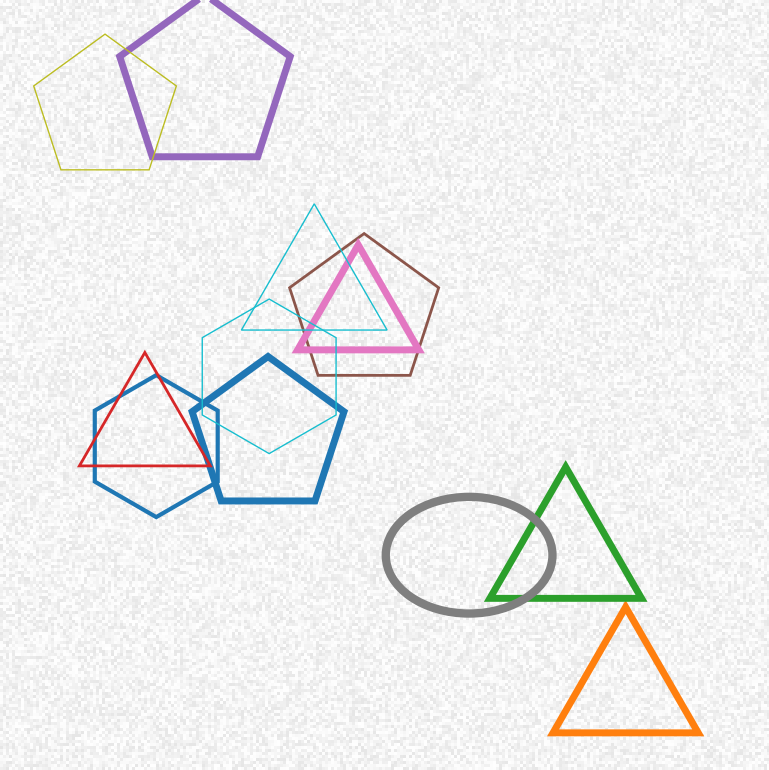[{"shape": "hexagon", "thickness": 1.5, "radius": 0.46, "center": [0.203, 0.421]}, {"shape": "pentagon", "thickness": 2.5, "radius": 0.52, "center": [0.348, 0.433]}, {"shape": "triangle", "thickness": 2.5, "radius": 0.54, "center": [0.813, 0.103]}, {"shape": "triangle", "thickness": 2.5, "radius": 0.57, "center": [0.735, 0.28]}, {"shape": "triangle", "thickness": 1, "radius": 0.49, "center": [0.188, 0.444]}, {"shape": "pentagon", "thickness": 2.5, "radius": 0.58, "center": [0.266, 0.891]}, {"shape": "pentagon", "thickness": 1, "radius": 0.51, "center": [0.473, 0.595]}, {"shape": "triangle", "thickness": 2.5, "radius": 0.45, "center": [0.465, 0.591]}, {"shape": "oval", "thickness": 3, "radius": 0.54, "center": [0.609, 0.279]}, {"shape": "pentagon", "thickness": 0.5, "radius": 0.49, "center": [0.136, 0.858]}, {"shape": "hexagon", "thickness": 0.5, "radius": 0.5, "center": [0.35, 0.511]}, {"shape": "triangle", "thickness": 0.5, "radius": 0.55, "center": [0.408, 0.626]}]